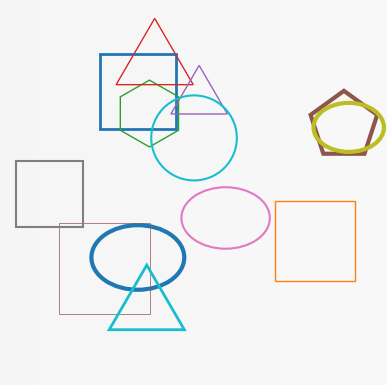[{"shape": "square", "thickness": 2, "radius": 0.49, "center": [0.356, 0.761]}, {"shape": "oval", "thickness": 3, "radius": 0.6, "center": [0.356, 0.331]}, {"shape": "square", "thickness": 1, "radius": 0.52, "center": [0.812, 0.374]}, {"shape": "hexagon", "thickness": 1, "radius": 0.43, "center": [0.386, 0.705]}, {"shape": "triangle", "thickness": 1, "radius": 0.57, "center": [0.399, 0.837]}, {"shape": "triangle", "thickness": 1, "radius": 0.42, "center": [0.514, 0.746]}, {"shape": "pentagon", "thickness": 3, "radius": 0.45, "center": [0.888, 0.674]}, {"shape": "square", "thickness": 0.5, "radius": 0.59, "center": [0.27, 0.302]}, {"shape": "oval", "thickness": 1.5, "radius": 0.57, "center": [0.582, 0.434]}, {"shape": "square", "thickness": 1.5, "radius": 0.43, "center": [0.128, 0.496]}, {"shape": "oval", "thickness": 3, "radius": 0.45, "center": [0.9, 0.669]}, {"shape": "circle", "thickness": 1.5, "radius": 0.55, "center": [0.501, 0.642]}, {"shape": "triangle", "thickness": 2, "radius": 0.56, "center": [0.379, 0.2]}]